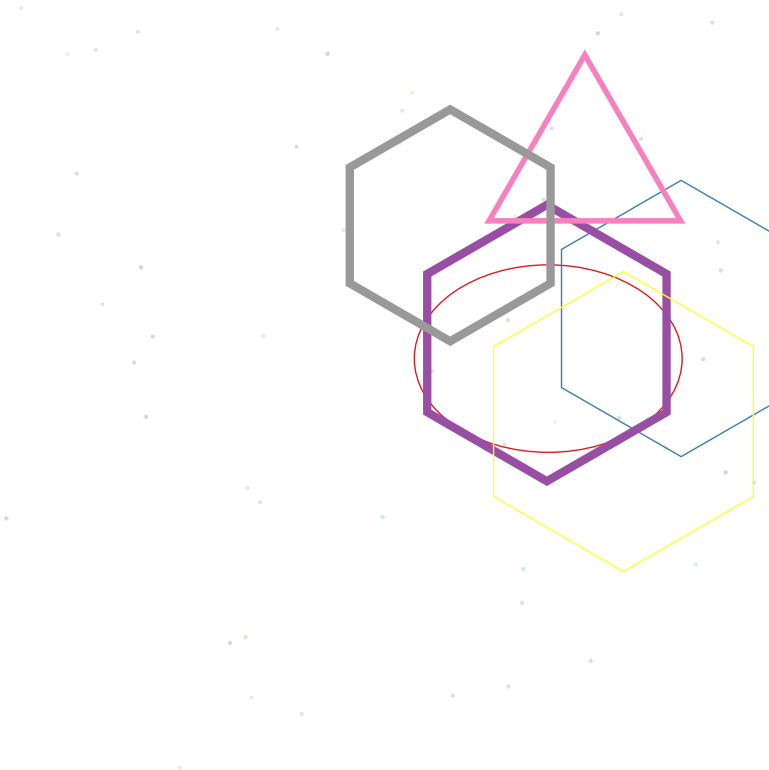[{"shape": "oval", "thickness": 0.5, "radius": 0.87, "center": [0.712, 0.534]}, {"shape": "hexagon", "thickness": 0.5, "radius": 0.9, "center": [0.885, 0.586]}, {"shape": "hexagon", "thickness": 3, "radius": 0.9, "center": [0.71, 0.554]}, {"shape": "hexagon", "thickness": 0.5, "radius": 0.97, "center": [0.81, 0.453]}, {"shape": "triangle", "thickness": 2, "radius": 0.72, "center": [0.76, 0.785]}, {"shape": "hexagon", "thickness": 3, "radius": 0.75, "center": [0.585, 0.707]}]